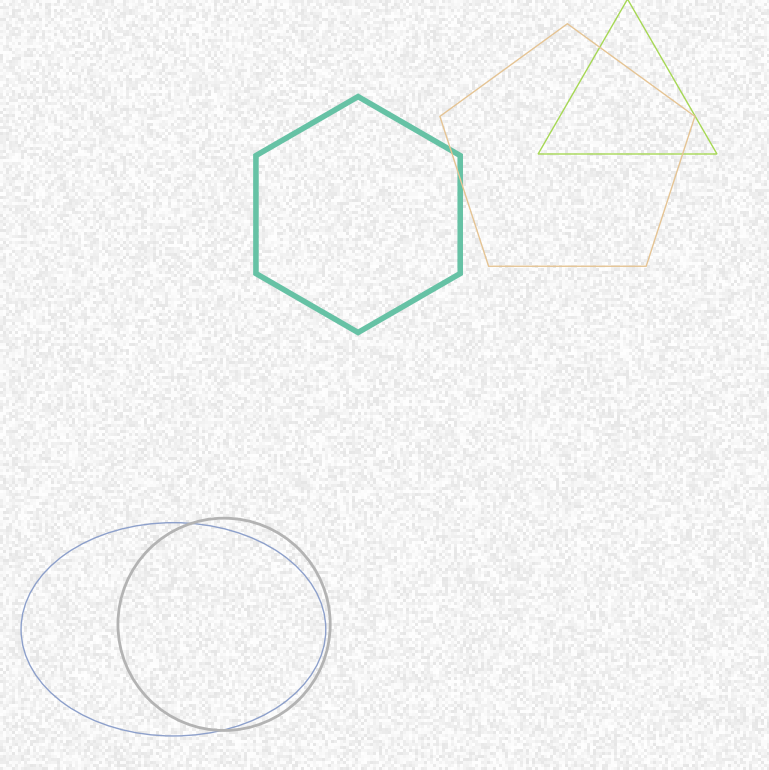[{"shape": "hexagon", "thickness": 2, "radius": 0.77, "center": [0.465, 0.721]}, {"shape": "oval", "thickness": 0.5, "radius": 0.99, "center": [0.225, 0.183]}, {"shape": "triangle", "thickness": 0.5, "radius": 0.67, "center": [0.815, 0.867]}, {"shape": "pentagon", "thickness": 0.5, "radius": 0.87, "center": [0.737, 0.795]}, {"shape": "circle", "thickness": 1, "radius": 0.69, "center": [0.291, 0.189]}]